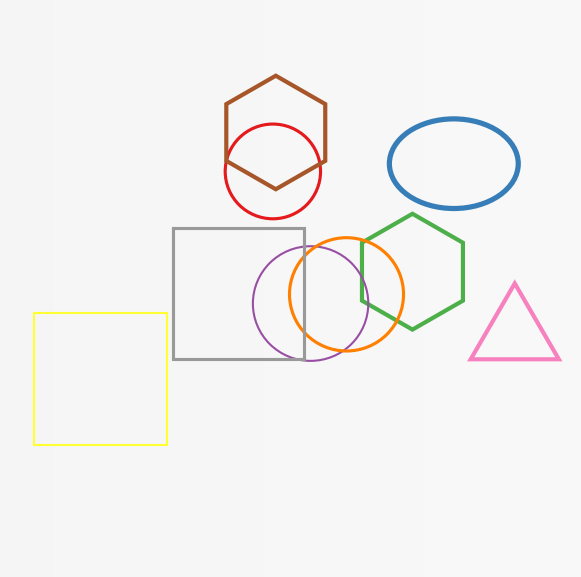[{"shape": "circle", "thickness": 1.5, "radius": 0.41, "center": [0.469, 0.702]}, {"shape": "oval", "thickness": 2.5, "radius": 0.55, "center": [0.781, 0.716]}, {"shape": "hexagon", "thickness": 2, "radius": 0.5, "center": [0.71, 0.529]}, {"shape": "circle", "thickness": 1, "radius": 0.5, "center": [0.534, 0.474]}, {"shape": "circle", "thickness": 1.5, "radius": 0.49, "center": [0.596, 0.489]}, {"shape": "square", "thickness": 1, "radius": 0.57, "center": [0.173, 0.342]}, {"shape": "hexagon", "thickness": 2, "radius": 0.49, "center": [0.474, 0.77]}, {"shape": "triangle", "thickness": 2, "radius": 0.44, "center": [0.886, 0.421]}, {"shape": "square", "thickness": 1.5, "radius": 0.57, "center": [0.411, 0.491]}]